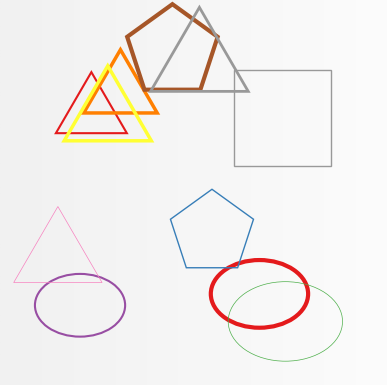[{"shape": "oval", "thickness": 3, "radius": 0.63, "center": [0.67, 0.237]}, {"shape": "triangle", "thickness": 1.5, "radius": 0.53, "center": [0.236, 0.707]}, {"shape": "pentagon", "thickness": 1, "radius": 0.56, "center": [0.547, 0.396]}, {"shape": "oval", "thickness": 0.5, "radius": 0.74, "center": [0.736, 0.165]}, {"shape": "oval", "thickness": 1.5, "radius": 0.58, "center": [0.207, 0.207]}, {"shape": "triangle", "thickness": 2.5, "radius": 0.55, "center": [0.311, 0.761]}, {"shape": "triangle", "thickness": 2.5, "radius": 0.65, "center": [0.278, 0.699]}, {"shape": "pentagon", "thickness": 3, "radius": 0.61, "center": [0.445, 0.866]}, {"shape": "triangle", "thickness": 0.5, "radius": 0.66, "center": [0.149, 0.332]}, {"shape": "square", "thickness": 1, "radius": 0.63, "center": [0.729, 0.694]}, {"shape": "triangle", "thickness": 2, "radius": 0.73, "center": [0.515, 0.835]}]